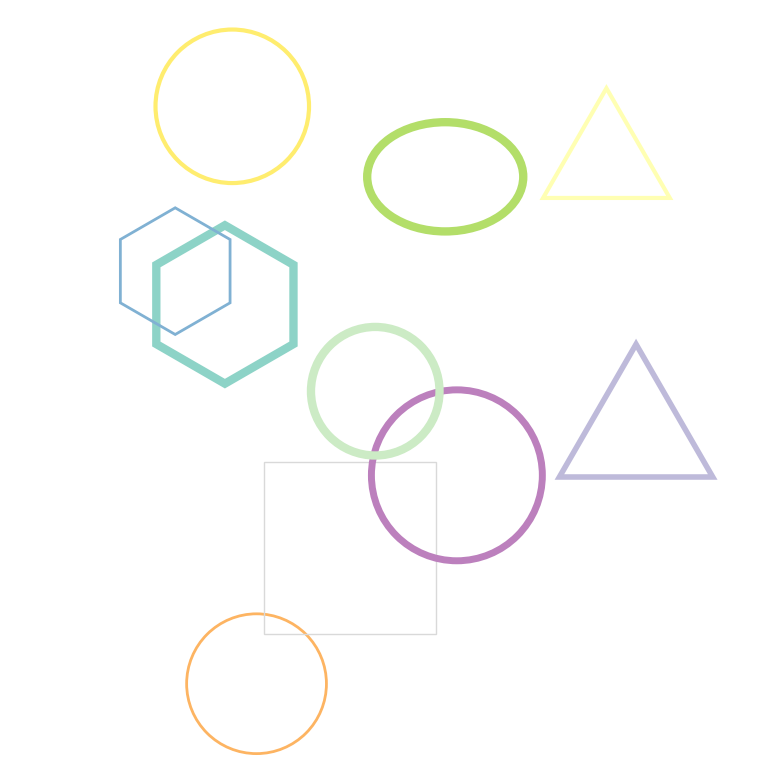[{"shape": "hexagon", "thickness": 3, "radius": 0.51, "center": [0.292, 0.605]}, {"shape": "triangle", "thickness": 1.5, "radius": 0.48, "center": [0.788, 0.79]}, {"shape": "triangle", "thickness": 2, "radius": 0.57, "center": [0.826, 0.438]}, {"shape": "hexagon", "thickness": 1, "radius": 0.41, "center": [0.228, 0.648]}, {"shape": "circle", "thickness": 1, "radius": 0.45, "center": [0.333, 0.112]}, {"shape": "oval", "thickness": 3, "radius": 0.51, "center": [0.578, 0.77]}, {"shape": "square", "thickness": 0.5, "radius": 0.56, "center": [0.455, 0.289]}, {"shape": "circle", "thickness": 2.5, "radius": 0.55, "center": [0.593, 0.383]}, {"shape": "circle", "thickness": 3, "radius": 0.42, "center": [0.487, 0.492]}, {"shape": "circle", "thickness": 1.5, "radius": 0.5, "center": [0.302, 0.862]}]